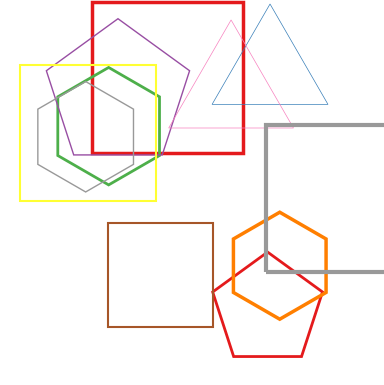[{"shape": "square", "thickness": 2.5, "radius": 0.98, "center": [0.435, 0.798]}, {"shape": "pentagon", "thickness": 2, "radius": 0.75, "center": [0.695, 0.195]}, {"shape": "triangle", "thickness": 0.5, "radius": 0.87, "center": [0.701, 0.816]}, {"shape": "hexagon", "thickness": 2, "radius": 0.76, "center": [0.282, 0.672]}, {"shape": "pentagon", "thickness": 1, "radius": 0.98, "center": [0.306, 0.756]}, {"shape": "hexagon", "thickness": 2.5, "radius": 0.69, "center": [0.727, 0.31]}, {"shape": "square", "thickness": 1.5, "radius": 0.88, "center": [0.228, 0.655]}, {"shape": "square", "thickness": 1.5, "radius": 0.68, "center": [0.416, 0.286]}, {"shape": "triangle", "thickness": 0.5, "radius": 0.94, "center": [0.6, 0.761]}, {"shape": "hexagon", "thickness": 1, "radius": 0.72, "center": [0.223, 0.645]}, {"shape": "square", "thickness": 3, "radius": 0.95, "center": [0.881, 0.485]}]